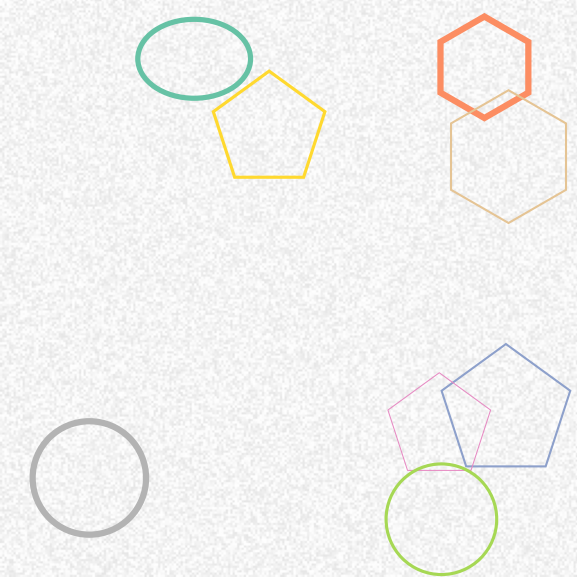[{"shape": "oval", "thickness": 2.5, "radius": 0.49, "center": [0.336, 0.897]}, {"shape": "hexagon", "thickness": 3, "radius": 0.44, "center": [0.839, 0.883]}, {"shape": "pentagon", "thickness": 1, "radius": 0.59, "center": [0.876, 0.286]}, {"shape": "pentagon", "thickness": 0.5, "radius": 0.47, "center": [0.761, 0.26]}, {"shape": "circle", "thickness": 1.5, "radius": 0.48, "center": [0.764, 0.1]}, {"shape": "pentagon", "thickness": 1.5, "radius": 0.51, "center": [0.466, 0.774]}, {"shape": "hexagon", "thickness": 1, "radius": 0.57, "center": [0.881, 0.728]}, {"shape": "circle", "thickness": 3, "radius": 0.49, "center": [0.155, 0.172]}]